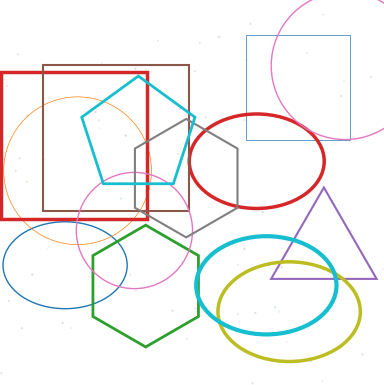[{"shape": "square", "thickness": 0.5, "radius": 0.68, "center": [0.774, 0.772]}, {"shape": "oval", "thickness": 1, "radius": 0.81, "center": [0.169, 0.311]}, {"shape": "circle", "thickness": 0.5, "radius": 0.96, "center": [0.201, 0.557]}, {"shape": "hexagon", "thickness": 2, "radius": 0.79, "center": [0.378, 0.257]}, {"shape": "oval", "thickness": 2.5, "radius": 0.88, "center": [0.667, 0.581]}, {"shape": "square", "thickness": 2.5, "radius": 0.95, "center": [0.192, 0.623]}, {"shape": "triangle", "thickness": 1.5, "radius": 0.79, "center": [0.841, 0.355]}, {"shape": "square", "thickness": 1.5, "radius": 0.95, "center": [0.301, 0.642]}, {"shape": "circle", "thickness": 1, "radius": 0.75, "center": [0.349, 0.401]}, {"shape": "circle", "thickness": 1, "radius": 0.96, "center": [0.896, 0.829]}, {"shape": "hexagon", "thickness": 1.5, "radius": 0.77, "center": [0.484, 0.537]}, {"shape": "oval", "thickness": 2.5, "radius": 0.92, "center": [0.751, 0.19]}, {"shape": "pentagon", "thickness": 2, "radius": 0.77, "center": [0.359, 0.648]}, {"shape": "oval", "thickness": 3, "radius": 0.91, "center": [0.692, 0.259]}]